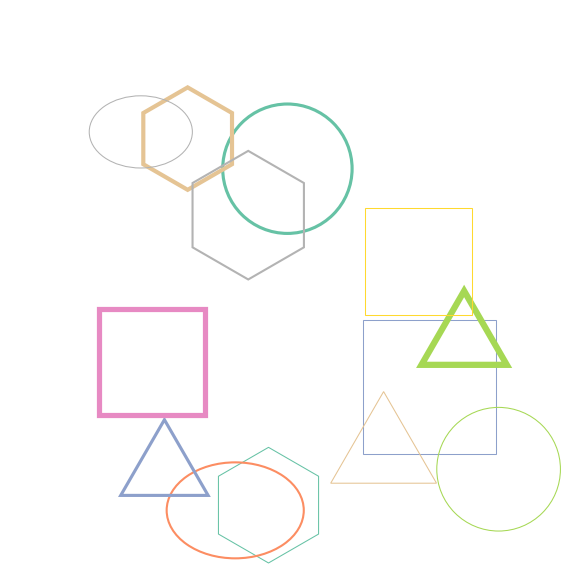[{"shape": "hexagon", "thickness": 0.5, "radius": 0.5, "center": [0.465, 0.124]}, {"shape": "circle", "thickness": 1.5, "radius": 0.56, "center": [0.498, 0.707]}, {"shape": "oval", "thickness": 1, "radius": 0.59, "center": [0.407, 0.115]}, {"shape": "square", "thickness": 0.5, "radius": 0.58, "center": [0.744, 0.329]}, {"shape": "triangle", "thickness": 1.5, "radius": 0.44, "center": [0.285, 0.185]}, {"shape": "square", "thickness": 2.5, "radius": 0.46, "center": [0.263, 0.372]}, {"shape": "triangle", "thickness": 3, "radius": 0.43, "center": [0.804, 0.41]}, {"shape": "circle", "thickness": 0.5, "radius": 0.54, "center": [0.863, 0.187]}, {"shape": "square", "thickness": 0.5, "radius": 0.46, "center": [0.724, 0.546]}, {"shape": "hexagon", "thickness": 2, "radius": 0.44, "center": [0.325, 0.759]}, {"shape": "triangle", "thickness": 0.5, "radius": 0.53, "center": [0.664, 0.215]}, {"shape": "hexagon", "thickness": 1, "radius": 0.56, "center": [0.43, 0.627]}, {"shape": "oval", "thickness": 0.5, "radius": 0.45, "center": [0.244, 0.771]}]